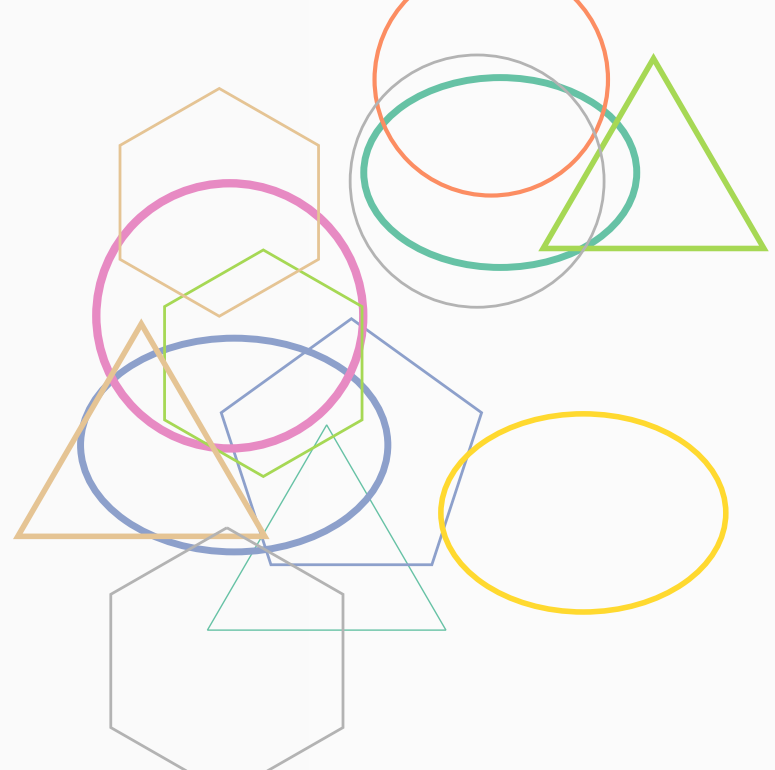[{"shape": "oval", "thickness": 2.5, "radius": 0.88, "center": [0.645, 0.776]}, {"shape": "triangle", "thickness": 0.5, "radius": 0.89, "center": [0.422, 0.271]}, {"shape": "circle", "thickness": 1.5, "radius": 0.75, "center": [0.634, 0.897]}, {"shape": "pentagon", "thickness": 1, "radius": 0.88, "center": [0.453, 0.409]}, {"shape": "oval", "thickness": 2.5, "radius": 0.99, "center": [0.302, 0.422]}, {"shape": "circle", "thickness": 3, "radius": 0.86, "center": [0.296, 0.59]}, {"shape": "triangle", "thickness": 2, "radius": 0.82, "center": [0.843, 0.76]}, {"shape": "hexagon", "thickness": 1, "radius": 0.74, "center": [0.34, 0.528]}, {"shape": "oval", "thickness": 2, "radius": 0.92, "center": [0.753, 0.334]}, {"shape": "triangle", "thickness": 2, "radius": 0.92, "center": [0.182, 0.395]}, {"shape": "hexagon", "thickness": 1, "radius": 0.74, "center": [0.283, 0.737]}, {"shape": "circle", "thickness": 1, "radius": 0.82, "center": [0.616, 0.765]}, {"shape": "hexagon", "thickness": 1, "radius": 0.86, "center": [0.293, 0.142]}]